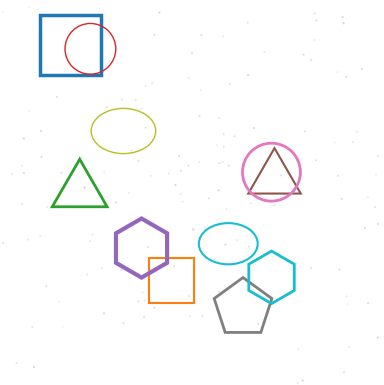[{"shape": "square", "thickness": 2.5, "radius": 0.39, "center": [0.183, 0.883]}, {"shape": "square", "thickness": 1.5, "radius": 0.3, "center": [0.445, 0.271]}, {"shape": "triangle", "thickness": 2, "radius": 0.41, "center": [0.207, 0.504]}, {"shape": "circle", "thickness": 1, "radius": 0.33, "center": [0.235, 0.873]}, {"shape": "hexagon", "thickness": 3, "radius": 0.38, "center": [0.368, 0.356]}, {"shape": "triangle", "thickness": 1.5, "radius": 0.39, "center": [0.713, 0.537]}, {"shape": "circle", "thickness": 2, "radius": 0.38, "center": [0.705, 0.553]}, {"shape": "pentagon", "thickness": 2, "radius": 0.39, "center": [0.631, 0.2]}, {"shape": "oval", "thickness": 1, "radius": 0.42, "center": [0.321, 0.66]}, {"shape": "oval", "thickness": 1.5, "radius": 0.38, "center": [0.593, 0.367]}, {"shape": "hexagon", "thickness": 2, "radius": 0.34, "center": [0.705, 0.28]}]